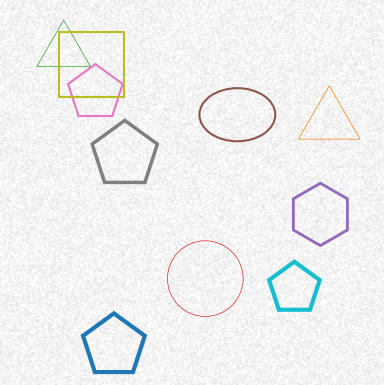[{"shape": "pentagon", "thickness": 3, "radius": 0.42, "center": [0.296, 0.102]}, {"shape": "triangle", "thickness": 0.5, "radius": 0.46, "center": [0.855, 0.685]}, {"shape": "triangle", "thickness": 0.5, "radius": 0.4, "center": [0.165, 0.867]}, {"shape": "circle", "thickness": 0.5, "radius": 0.49, "center": [0.533, 0.276]}, {"shape": "hexagon", "thickness": 2, "radius": 0.41, "center": [0.832, 0.443]}, {"shape": "oval", "thickness": 1.5, "radius": 0.49, "center": [0.616, 0.702]}, {"shape": "pentagon", "thickness": 1.5, "radius": 0.37, "center": [0.248, 0.759]}, {"shape": "pentagon", "thickness": 2.5, "radius": 0.45, "center": [0.324, 0.598]}, {"shape": "square", "thickness": 1.5, "radius": 0.42, "center": [0.238, 0.833]}, {"shape": "pentagon", "thickness": 3, "radius": 0.35, "center": [0.765, 0.251]}]